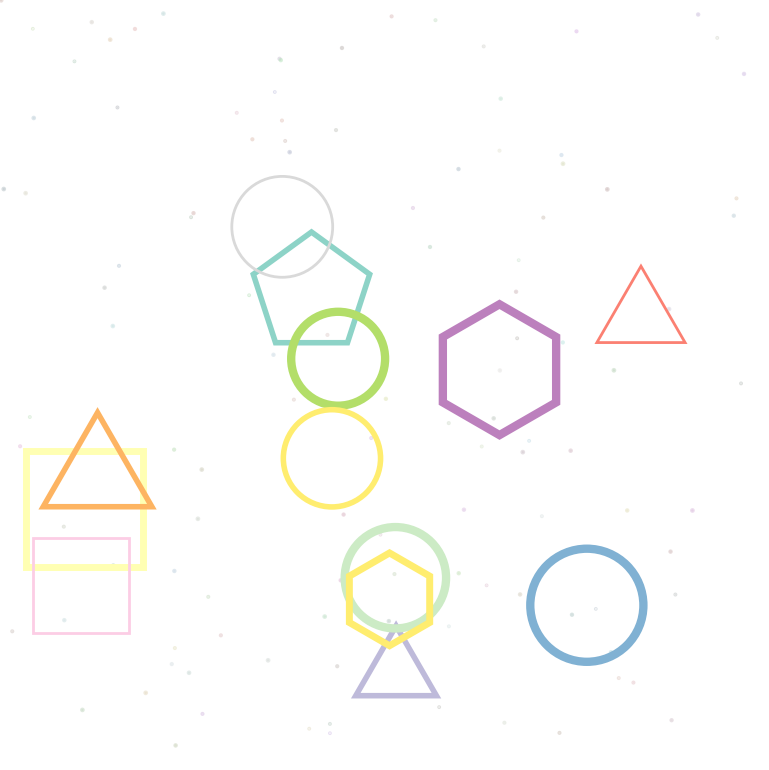[{"shape": "pentagon", "thickness": 2, "radius": 0.4, "center": [0.405, 0.619]}, {"shape": "square", "thickness": 2.5, "radius": 0.38, "center": [0.11, 0.339]}, {"shape": "triangle", "thickness": 2, "radius": 0.3, "center": [0.514, 0.127]}, {"shape": "triangle", "thickness": 1, "radius": 0.33, "center": [0.832, 0.588]}, {"shape": "circle", "thickness": 3, "radius": 0.37, "center": [0.762, 0.214]}, {"shape": "triangle", "thickness": 2, "radius": 0.41, "center": [0.127, 0.383]}, {"shape": "circle", "thickness": 3, "radius": 0.3, "center": [0.439, 0.534]}, {"shape": "square", "thickness": 1, "radius": 0.31, "center": [0.105, 0.24]}, {"shape": "circle", "thickness": 1, "radius": 0.33, "center": [0.367, 0.705]}, {"shape": "hexagon", "thickness": 3, "radius": 0.42, "center": [0.649, 0.52]}, {"shape": "circle", "thickness": 3, "radius": 0.33, "center": [0.513, 0.25]}, {"shape": "circle", "thickness": 2, "radius": 0.32, "center": [0.431, 0.405]}, {"shape": "hexagon", "thickness": 2.5, "radius": 0.3, "center": [0.506, 0.222]}]